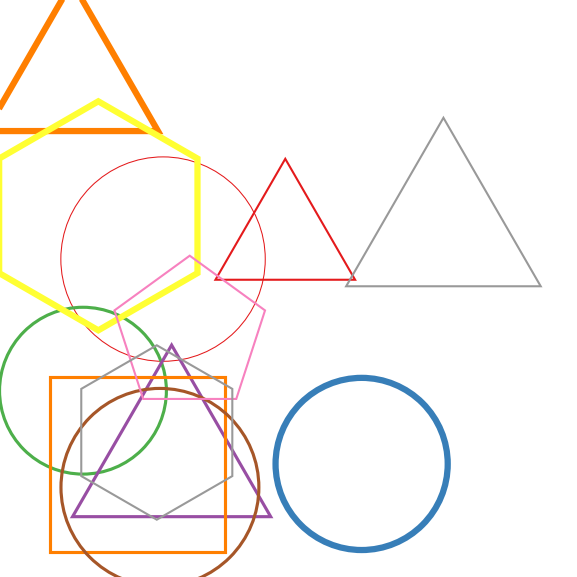[{"shape": "triangle", "thickness": 1, "radius": 0.7, "center": [0.494, 0.585]}, {"shape": "circle", "thickness": 0.5, "radius": 0.88, "center": [0.282, 0.55]}, {"shape": "circle", "thickness": 3, "radius": 0.75, "center": [0.626, 0.196]}, {"shape": "circle", "thickness": 1.5, "radius": 0.72, "center": [0.144, 0.323]}, {"shape": "triangle", "thickness": 1.5, "radius": 0.99, "center": [0.297, 0.203]}, {"shape": "triangle", "thickness": 3, "radius": 0.86, "center": [0.125, 0.858]}, {"shape": "square", "thickness": 1.5, "radius": 0.76, "center": [0.238, 0.195]}, {"shape": "hexagon", "thickness": 3, "radius": 0.99, "center": [0.17, 0.625]}, {"shape": "circle", "thickness": 1.5, "radius": 0.86, "center": [0.277, 0.155]}, {"shape": "pentagon", "thickness": 1, "radius": 0.69, "center": [0.329, 0.419]}, {"shape": "hexagon", "thickness": 1, "radius": 0.76, "center": [0.272, 0.25]}, {"shape": "triangle", "thickness": 1, "radius": 0.97, "center": [0.768, 0.601]}]